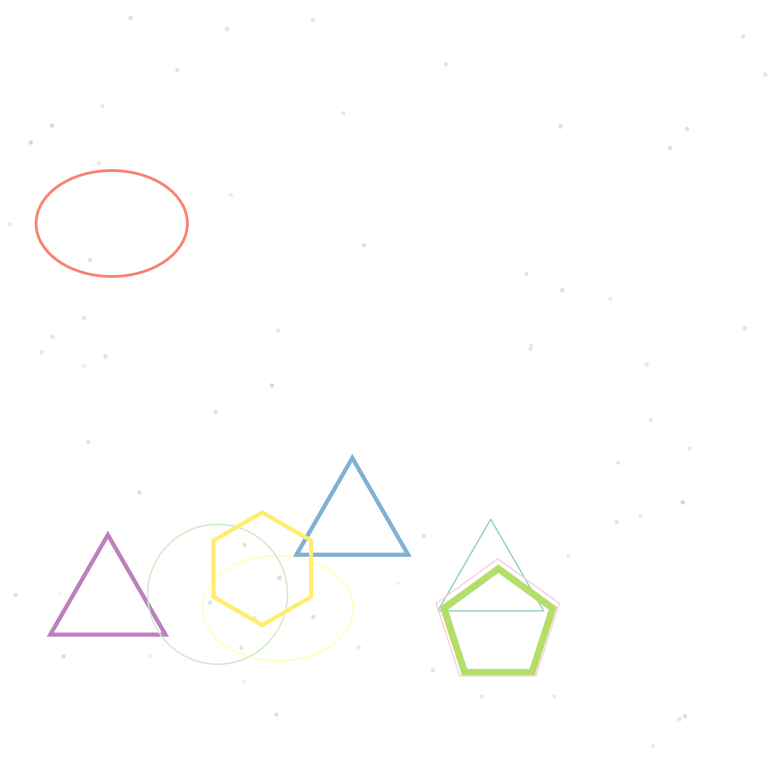[{"shape": "triangle", "thickness": 0.5, "radius": 0.4, "center": [0.637, 0.246]}, {"shape": "oval", "thickness": 0.5, "radius": 0.49, "center": [0.361, 0.21]}, {"shape": "oval", "thickness": 1, "radius": 0.49, "center": [0.145, 0.71]}, {"shape": "triangle", "thickness": 1.5, "radius": 0.42, "center": [0.458, 0.321]}, {"shape": "pentagon", "thickness": 2.5, "radius": 0.37, "center": [0.647, 0.187]}, {"shape": "pentagon", "thickness": 0.5, "radius": 0.42, "center": [0.646, 0.19]}, {"shape": "triangle", "thickness": 1.5, "radius": 0.43, "center": [0.14, 0.219]}, {"shape": "circle", "thickness": 0.5, "radius": 0.45, "center": [0.283, 0.228]}, {"shape": "hexagon", "thickness": 1.5, "radius": 0.37, "center": [0.341, 0.261]}]